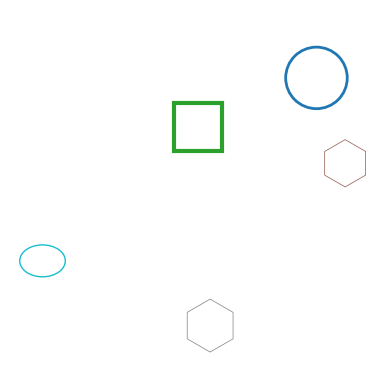[{"shape": "circle", "thickness": 2, "radius": 0.4, "center": [0.822, 0.798]}, {"shape": "square", "thickness": 3, "radius": 0.31, "center": [0.515, 0.669]}, {"shape": "hexagon", "thickness": 0.5, "radius": 0.31, "center": [0.897, 0.576]}, {"shape": "hexagon", "thickness": 0.5, "radius": 0.34, "center": [0.546, 0.154]}, {"shape": "oval", "thickness": 1, "radius": 0.3, "center": [0.11, 0.322]}]